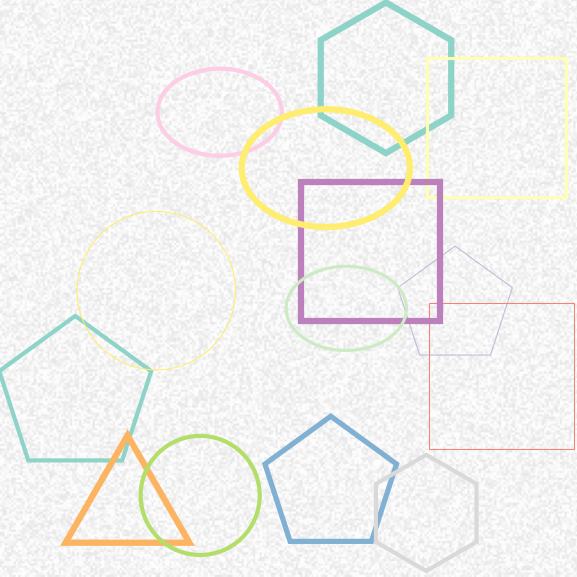[{"shape": "pentagon", "thickness": 2, "radius": 0.69, "center": [0.13, 0.314]}, {"shape": "hexagon", "thickness": 3, "radius": 0.65, "center": [0.668, 0.864]}, {"shape": "square", "thickness": 1.5, "radius": 0.6, "center": [0.86, 0.779]}, {"shape": "pentagon", "thickness": 0.5, "radius": 0.52, "center": [0.788, 0.469]}, {"shape": "square", "thickness": 0.5, "radius": 0.63, "center": [0.868, 0.348]}, {"shape": "pentagon", "thickness": 2.5, "radius": 0.6, "center": [0.573, 0.159]}, {"shape": "triangle", "thickness": 3, "radius": 0.62, "center": [0.221, 0.121]}, {"shape": "circle", "thickness": 2, "radius": 0.52, "center": [0.347, 0.141]}, {"shape": "oval", "thickness": 2, "radius": 0.54, "center": [0.38, 0.805]}, {"shape": "hexagon", "thickness": 2, "radius": 0.5, "center": [0.738, 0.111]}, {"shape": "square", "thickness": 3, "radius": 0.6, "center": [0.642, 0.564]}, {"shape": "oval", "thickness": 1.5, "radius": 0.52, "center": [0.6, 0.465]}, {"shape": "circle", "thickness": 0.5, "radius": 0.69, "center": [0.271, 0.496]}, {"shape": "oval", "thickness": 3, "radius": 0.73, "center": [0.564, 0.708]}]